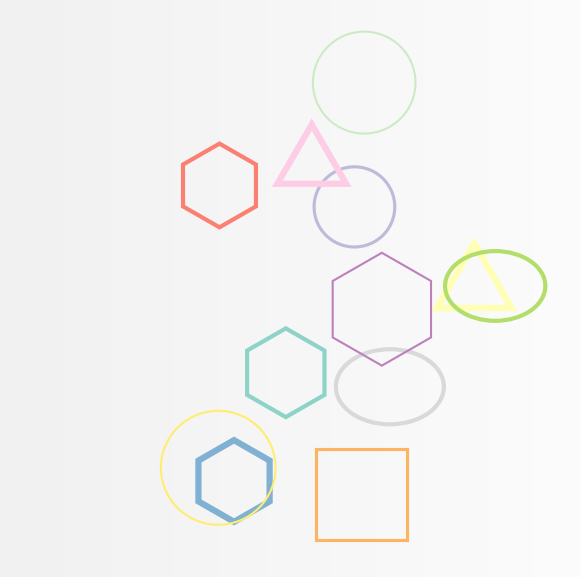[{"shape": "hexagon", "thickness": 2, "radius": 0.38, "center": [0.492, 0.354]}, {"shape": "triangle", "thickness": 3, "radius": 0.37, "center": [0.816, 0.503]}, {"shape": "circle", "thickness": 1.5, "radius": 0.35, "center": [0.61, 0.641]}, {"shape": "hexagon", "thickness": 2, "radius": 0.36, "center": [0.378, 0.678]}, {"shape": "hexagon", "thickness": 3, "radius": 0.35, "center": [0.403, 0.166]}, {"shape": "square", "thickness": 1.5, "radius": 0.39, "center": [0.622, 0.143]}, {"shape": "oval", "thickness": 2, "radius": 0.43, "center": [0.852, 0.504]}, {"shape": "triangle", "thickness": 3, "radius": 0.34, "center": [0.536, 0.715]}, {"shape": "oval", "thickness": 2, "radius": 0.46, "center": [0.671, 0.329]}, {"shape": "hexagon", "thickness": 1, "radius": 0.49, "center": [0.657, 0.464]}, {"shape": "circle", "thickness": 1, "radius": 0.44, "center": [0.627, 0.856]}, {"shape": "circle", "thickness": 1, "radius": 0.49, "center": [0.375, 0.189]}]